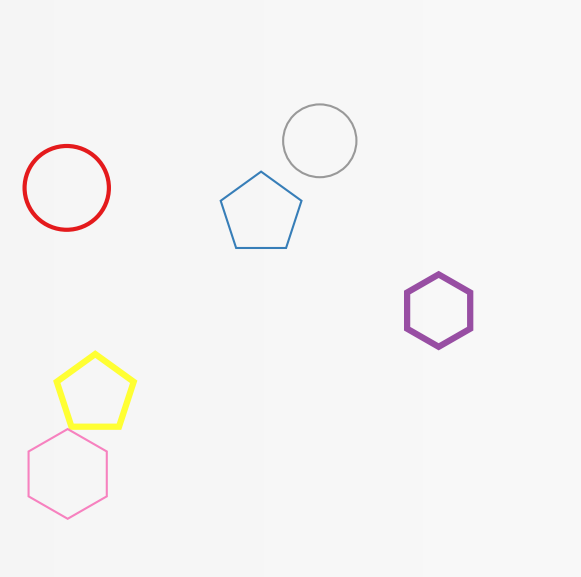[{"shape": "circle", "thickness": 2, "radius": 0.36, "center": [0.115, 0.674]}, {"shape": "pentagon", "thickness": 1, "radius": 0.37, "center": [0.449, 0.629]}, {"shape": "hexagon", "thickness": 3, "radius": 0.31, "center": [0.755, 0.461]}, {"shape": "pentagon", "thickness": 3, "radius": 0.35, "center": [0.164, 0.317]}, {"shape": "hexagon", "thickness": 1, "radius": 0.39, "center": [0.116, 0.179]}, {"shape": "circle", "thickness": 1, "radius": 0.32, "center": [0.55, 0.755]}]